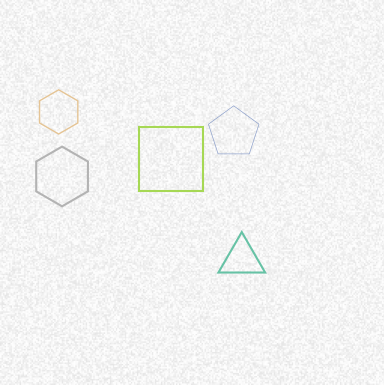[{"shape": "triangle", "thickness": 1.5, "radius": 0.35, "center": [0.628, 0.327]}, {"shape": "pentagon", "thickness": 0.5, "radius": 0.35, "center": [0.607, 0.656]}, {"shape": "square", "thickness": 1.5, "radius": 0.42, "center": [0.444, 0.587]}, {"shape": "hexagon", "thickness": 1, "radius": 0.29, "center": [0.152, 0.709]}, {"shape": "hexagon", "thickness": 1.5, "radius": 0.39, "center": [0.161, 0.542]}]